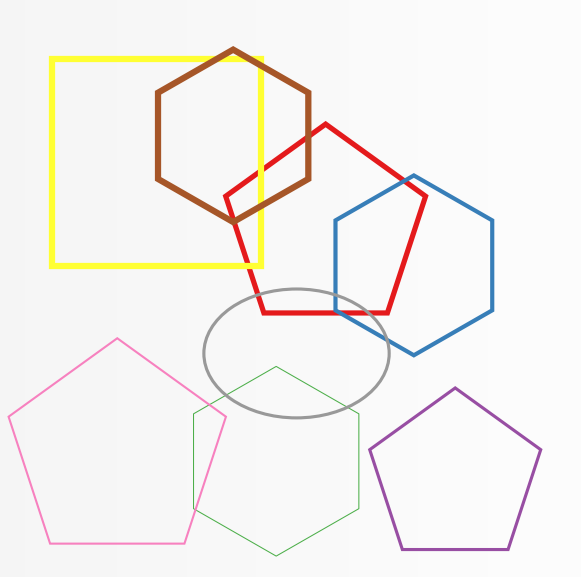[{"shape": "pentagon", "thickness": 2.5, "radius": 0.9, "center": [0.56, 0.603]}, {"shape": "hexagon", "thickness": 2, "radius": 0.78, "center": [0.712, 0.54]}, {"shape": "hexagon", "thickness": 0.5, "radius": 0.82, "center": [0.475, 0.2]}, {"shape": "pentagon", "thickness": 1.5, "radius": 0.77, "center": [0.783, 0.173]}, {"shape": "square", "thickness": 3, "radius": 0.9, "center": [0.269, 0.718]}, {"shape": "hexagon", "thickness": 3, "radius": 0.75, "center": [0.401, 0.764]}, {"shape": "pentagon", "thickness": 1, "radius": 0.98, "center": [0.202, 0.217]}, {"shape": "oval", "thickness": 1.5, "radius": 0.8, "center": [0.51, 0.387]}]